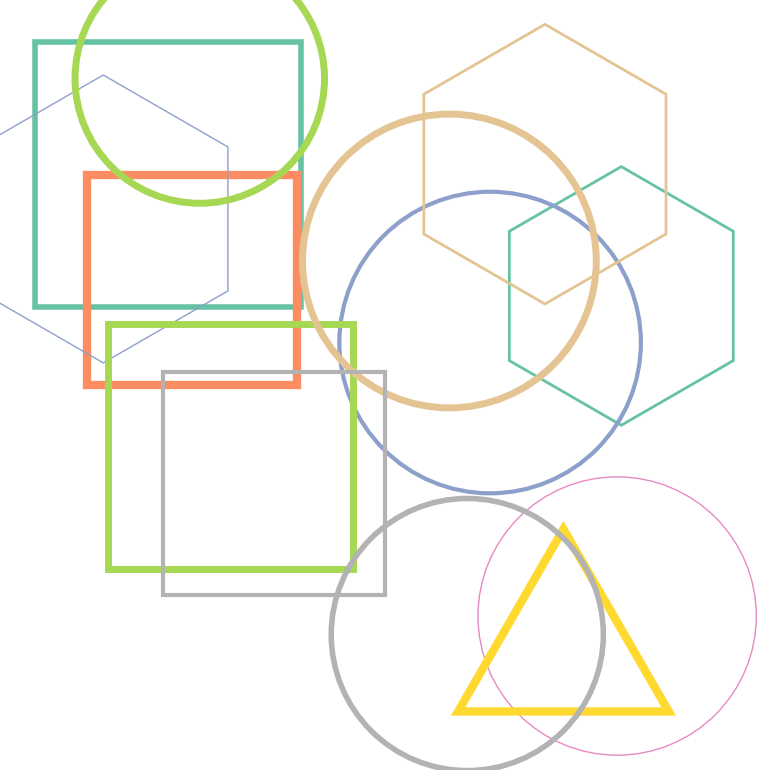[{"shape": "square", "thickness": 2, "radius": 0.86, "center": [0.218, 0.774]}, {"shape": "hexagon", "thickness": 1, "radius": 0.84, "center": [0.807, 0.616]}, {"shape": "square", "thickness": 3, "radius": 0.68, "center": [0.249, 0.636]}, {"shape": "hexagon", "thickness": 0.5, "radius": 0.93, "center": [0.134, 0.716]}, {"shape": "circle", "thickness": 1.5, "radius": 0.98, "center": [0.637, 0.555]}, {"shape": "circle", "thickness": 0.5, "radius": 0.9, "center": [0.801, 0.2]}, {"shape": "circle", "thickness": 2.5, "radius": 0.81, "center": [0.259, 0.898]}, {"shape": "square", "thickness": 2.5, "radius": 0.8, "center": [0.299, 0.42]}, {"shape": "triangle", "thickness": 3, "radius": 0.79, "center": [0.732, 0.155]}, {"shape": "circle", "thickness": 2.5, "radius": 0.95, "center": [0.584, 0.661]}, {"shape": "hexagon", "thickness": 1, "radius": 0.91, "center": [0.708, 0.787]}, {"shape": "square", "thickness": 1.5, "radius": 0.72, "center": [0.356, 0.372]}, {"shape": "circle", "thickness": 2, "radius": 0.88, "center": [0.607, 0.176]}]